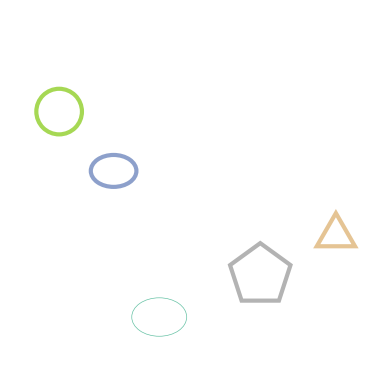[{"shape": "oval", "thickness": 0.5, "radius": 0.36, "center": [0.414, 0.177]}, {"shape": "oval", "thickness": 3, "radius": 0.3, "center": [0.295, 0.556]}, {"shape": "circle", "thickness": 3, "radius": 0.3, "center": [0.154, 0.71]}, {"shape": "triangle", "thickness": 3, "radius": 0.29, "center": [0.872, 0.389]}, {"shape": "pentagon", "thickness": 3, "radius": 0.41, "center": [0.676, 0.286]}]